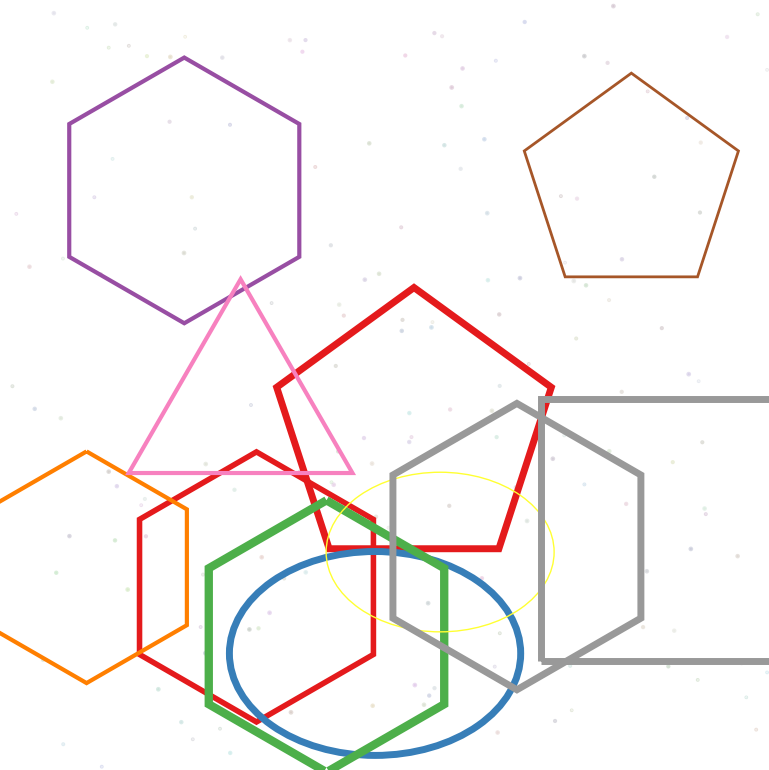[{"shape": "pentagon", "thickness": 2.5, "radius": 0.94, "center": [0.538, 0.439]}, {"shape": "hexagon", "thickness": 2, "radius": 0.88, "center": [0.333, 0.238]}, {"shape": "oval", "thickness": 2.5, "radius": 0.95, "center": [0.487, 0.151]}, {"shape": "hexagon", "thickness": 3, "radius": 0.88, "center": [0.424, 0.174]}, {"shape": "hexagon", "thickness": 1.5, "radius": 0.86, "center": [0.239, 0.753]}, {"shape": "hexagon", "thickness": 1.5, "radius": 0.75, "center": [0.112, 0.263]}, {"shape": "oval", "thickness": 0.5, "radius": 0.74, "center": [0.572, 0.283]}, {"shape": "pentagon", "thickness": 1, "radius": 0.73, "center": [0.82, 0.759]}, {"shape": "triangle", "thickness": 1.5, "radius": 0.84, "center": [0.312, 0.47]}, {"shape": "square", "thickness": 2.5, "radius": 0.85, "center": [0.873, 0.312]}, {"shape": "hexagon", "thickness": 2.5, "radius": 0.93, "center": [0.671, 0.29]}]